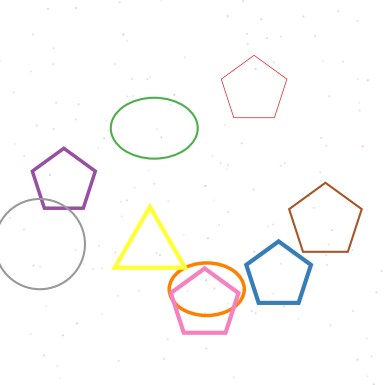[{"shape": "pentagon", "thickness": 0.5, "radius": 0.45, "center": [0.66, 0.767]}, {"shape": "pentagon", "thickness": 3, "radius": 0.44, "center": [0.724, 0.285]}, {"shape": "oval", "thickness": 1.5, "radius": 0.56, "center": [0.401, 0.667]}, {"shape": "pentagon", "thickness": 2.5, "radius": 0.43, "center": [0.166, 0.529]}, {"shape": "oval", "thickness": 2.5, "radius": 0.49, "center": [0.537, 0.249]}, {"shape": "triangle", "thickness": 3, "radius": 0.53, "center": [0.389, 0.357]}, {"shape": "pentagon", "thickness": 1.5, "radius": 0.5, "center": [0.845, 0.426]}, {"shape": "pentagon", "thickness": 3, "radius": 0.46, "center": [0.532, 0.21]}, {"shape": "circle", "thickness": 1.5, "radius": 0.59, "center": [0.104, 0.366]}]